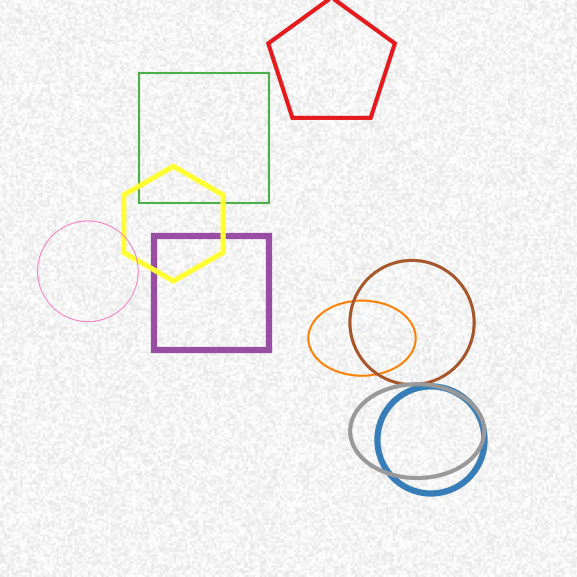[{"shape": "pentagon", "thickness": 2, "radius": 0.58, "center": [0.574, 0.888]}, {"shape": "circle", "thickness": 3, "radius": 0.46, "center": [0.746, 0.237]}, {"shape": "square", "thickness": 1, "radius": 0.56, "center": [0.353, 0.761]}, {"shape": "square", "thickness": 3, "radius": 0.5, "center": [0.366, 0.492]}, {"shape": "oval", "thickness": 1, "radius": 0.46, "center": [0.627, 0.414]}, {"shape": "hexagon", "thickness": 2.5, "radius": 0.5, "center": [0.3, 0.612]}, {"shape": "circle", "thickness": 1.5, "radius": 0.54, "center": [0.713, 0.441]}, {"shape": "circle", "thickness": 0.5, "radius": 0.44, "center": [0.152, 0.529]}, {"shape": "oval", "thickness": 2, "radius": 0.58, "center": [0.722, 0.253]}]